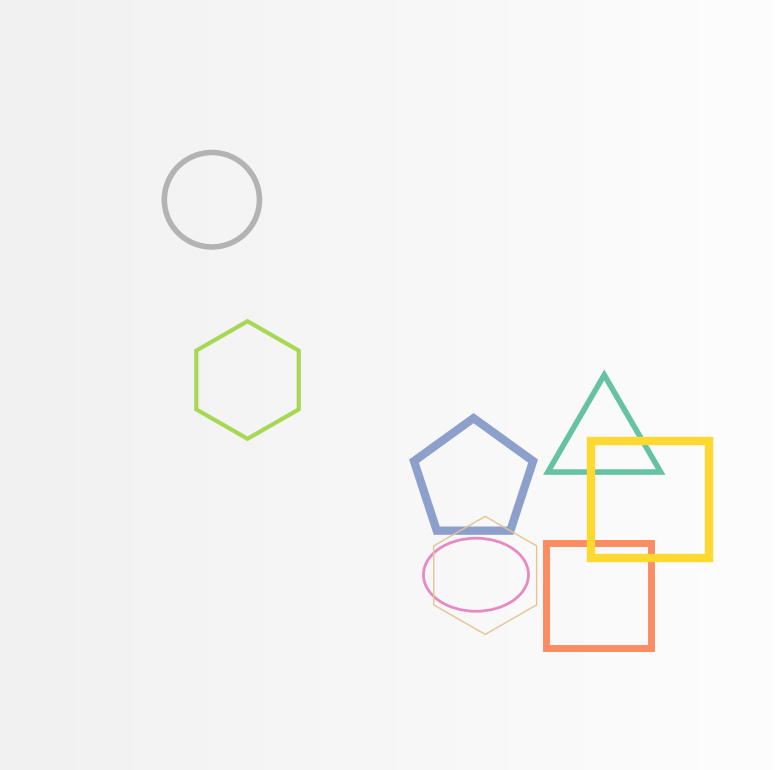[{"shape": "triangle", "thickness": 2, "radius": 0.42, "center": [0.78, 0.429]}, {"shape": "square", "thickness": 2.5, "radius": 0.34, "center": [0.773, 0.227]}, {"shape": "pentagon", "thickness": 3, "radius": 0.4, "center": [0.611, 0.376]}, {"shape": "oval", "thickness": 1, "radius": 0.34, "center": [0.614, 0.254]}, {"shape": "hexagon", "thickness": 1.5, "radius": 0.38, "center": [0.319, 0.506]}, {"shape": "square", "thickness": 3, "radius": 0.38, "center": [0.838, 0.351]}, {"shape": "hexagon", "thickness": 0.5, "radius": 0.38, "center": [0.626, 0.253]}, {"shape": "circle", "thickness": 2, "radius": 0.31, "center": [0.273, 0.741]}]